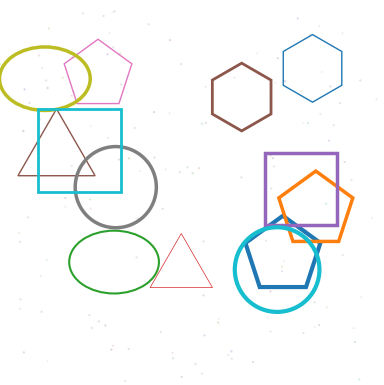[{"shape": "hexagon", "thickness": 1, "radius": 0.44, "center": [0.812, 0.822]}, {"shape": "pentagon", "thickness": 3, "radius": 0.51, "center": [0.735, 0.337]}, {"shape": "pentagon", "thickness": 2.5, "radius": 0.51, "center": [0.82, 0.455]}, {"shape": "oval", "thickness": 1.5, "radius": 0.58, "center": [0.296, 0.319]}, {"shape": "triangle", "thickness": 0.5, "radius": 0.47, "center": [0.471, 0.3]}, {"shape": "square", "thickness": 2.5, "radius": 0.47, "center": [0.782, 0.51]}, {"shape": "hexagon", "thickness": 2, "radius": 0.44, "center": [0.628, 0.748]}, {"shape": "triangle", "thickness": 1, "radius": 0.58, "center": [0.147, 0.601]}, {"shape": "pentagon", "thickness": 1, "radius": 0.46, "center": [0.255, 0.806]}, {"shape": "circle", "thickness": 2.5, "radius": 0.53, "center": [0.301, 0.514]}, {"shape": "oval", "thickness": 2.5, "radius": 0.59, "center": [0.117, 0.796]}, {"shape": "square", "thickness": 2, "radius": 0.54, "center": [0.207, 0.609]}, {"shape": "circle", "thickness": 3, "radius": 0.55, "center": [0.72, 0.3]}]